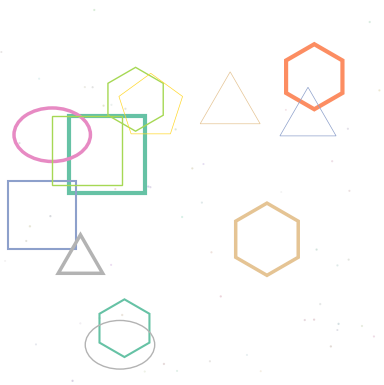[{"shape": "square", "thickness": 3, "radius": 0.5, "center": [0.278, 0.598]}, {"shape": "hexagon", "thickness": 1.5, "radius": 0.37, "center": [0.323, 0.148]}, {"shape": "hexagon", "thickness": 3, "radius": 0.42, "center": [0.816, 0.801]}, {"shape": "triangle", "thickness": 0.5, "radius": 0.42, "center": [0.8, 0.689]}, {"shape": "square", "thickness": 1.5, "radius": 0.45, "center": [0.109, 0.441]}, {"shape": "oval", "thickness": 2.5, "radius": 0.5, "center": [0.136, 0.65]}, {"shape": "hexagon", "thickness": 1, "radius": 0.41, "center": [0.352, 0.742]}, {"shape": "square", "thickness": 1, "radius": 0.45, "center": [0.226, 0.608]}, {"shape": "pentagon", "thickness": 0.5, "radius": 0.43, "center": [0.392, 0.723]}, {"shape": "hexagon", "thickness": 2.5, "radius": 0.47, "center": [0.693, 0.379]}, {"shape": "triangle", "thickness": 0.5, "radius": 0.45, "center": [0.598, 0.723]}, {"shape": "oval", "thickness": 1, "radius": 0.45, "center": [0.312, 0.104]}, {"shape": "triangle", "thickness": 2.5, "radius": 0.33, "center": [0.209, 0.323]}]